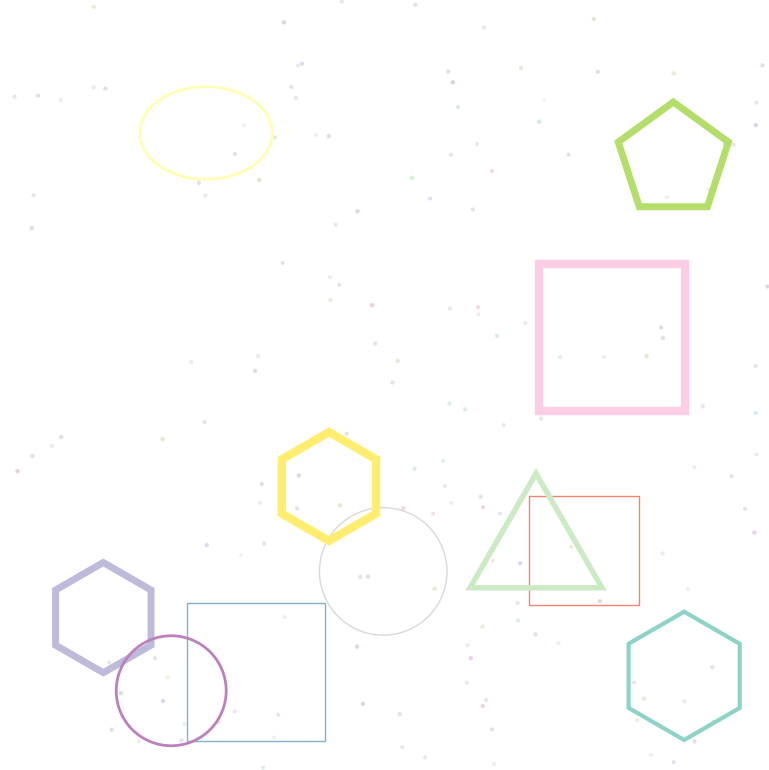[{"shape": "hexagon", "thickness": 1.5, "radius": 0.42, "center": [0.889, 0.122]}, {"shape": "oval", "thickness": 1, "radius": 0.43, "center": [0.268, 0.827]}, {"shape": "hexagon", "thickness": 2.5, "radius": 0.36, "center": [0.134, 0.198]}, {"shape": "square", "thickness": 0.5, "radius": 0.35, "center": [0.758, 0.285]}, {"shape": "square", "thickness": 0.5, "radius": 0.45, "center": [0.332, 0.127]}, {"shape": "pentagon", "thickness": 2.5, "radius": 0.38, "center": [0.874, 0.792]}, {"shape": "square", "thickness": 3, "radius": 0.48, "center": [0.795, 0.562]}, {"shape": "circle", "thickness": 0.5, "radius": 0.41, "center": [0.498, 0.258]}, {"shape": "circle", "thickness": 1, "radius": 0.36, "center": [0.222, 0.103]}, {"shape": "triangle", "thickness": 2, "radius": 0.49, "center": [0.696, 0.286]}, {"shape": "hexagon", "thickness": 3, "radius": 0.35, "center": [0.427, 0.368]}]